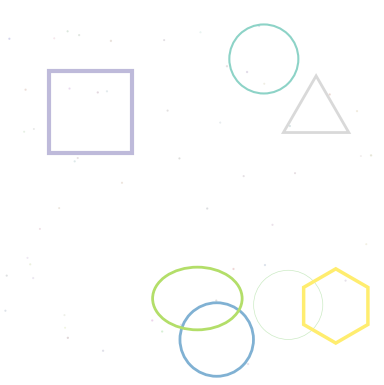[{"shape": "circle", "thickness": 1.5, "radius": 0.45, "center": [0.685, 0.847]}, {"shape": "square", "thickness": 3, "radius": 0.53, "center": [0.235, 0.709]}, {"shape": "circle", "thickness": 2, "radius": 0.48, "center": [0.563, 0.118]}, {"shape": "oval", "thickness": 2, "radius": 0.58, "center": [0.513, 0.225]}, {"shape": "triangle", "thickness": 2, "radius": 0.49, "center": [0.821, 0.705]}, {"shape": "circle", "thickness": 0.5, "radius": 0.45, "center": [0.749, 0.208]}, {"shape": "hexagon", "thickness": 2.5, "radius": 0.48, "center": [0.872, 0.205]}]